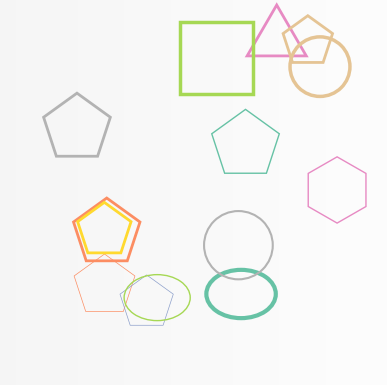[{"shape": "oval", "thickness": 3, "radius": 0.45, "center": [0.622, 0.236]}, {"shape": "pentagon", "thickness": 1, "radius": 0.46, "center": [0.634, 0.624]}, {"shape": "pentagon", "thickness": 0.5, "radius": 0.41, "center": [0.27, 0.258]}, {"shape": "pentagon", "thickness": 2, "radius": 0.45, "center": [0.275, 0.395]}, {"shape": "pentagon", "thickness": 0.5, "radius": 0.36, "center": [0.378, 0.214]}, {"shape": "hexagon", "thickness": 1, "radius": 0.43, "center": [0.87, 0.507]}, {"shape": "triangle", "thickness": 2, "radius": 0.44, "center": [0.714, 0.899]}, {"shape": "square", "thickness": 2.5, "radius": 0.47, "center": [0.558, 0.849]}, {"shape": "oval", "thickness": 1, "radius": 0.43, "center": [0.406, 0.227]}, {"shape": "pentagon", "thickness": 2, "radius": 0.36, "center": [0.269, 0.402]}, {"shape": "pentagon", "thickness": 2, "radius": 0.34, "center": [0.794, 0.892]}, {"shape": "circle", "thickness": 2.5, "radius": 0.39, "center": [0.826, 0.827]}, {"shape": "pentagon", "thickness": 2, "radius": 0.45, "center": [0.199, 0.667]}, {"shape": "circle", "thickness": 1.5, "radius": 0.44, "center": [0.615, 0.363]}]